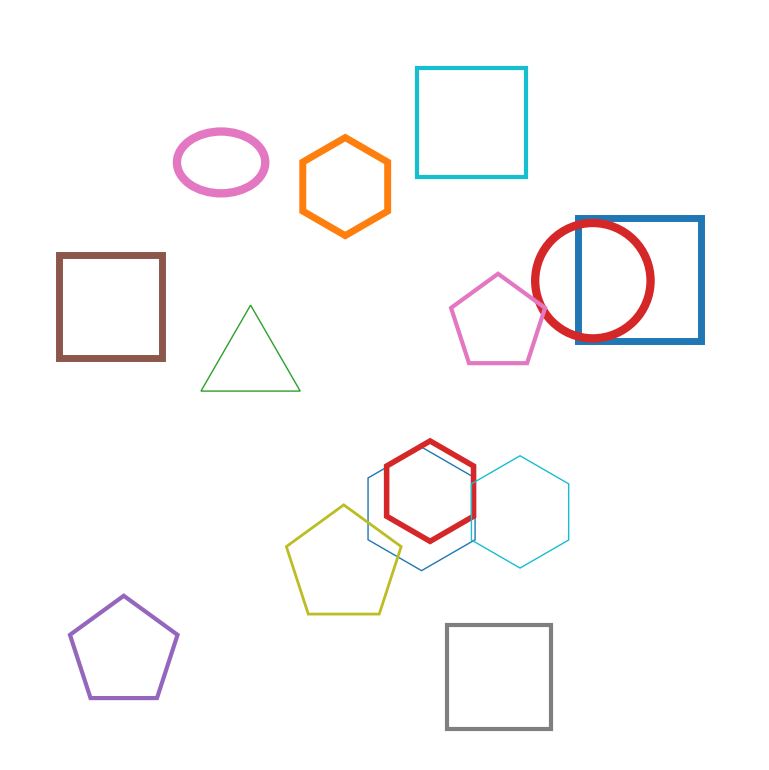[{"shape": "square", "thickness": 2.5, "radius": 0.4, "center": [0.831, 0.637]}, {"shape": "hexagon", "thickness": 0.5, "radius": 0.4, "center": [0.547, 0.339]}, {"shape": "hexagon", "thickness": 2.5, "radius": 0.32, "center": [0.448, 0.758]}, {"shape": "triangle", "thickness": 0.5, "radius": 0.37, "center": [0.325, 0.529]}, {"shape": "circle", "thickness": 3, "radius": 0.37, "center": [0.77, 0.635]}, {"shape": "hexagon", "thickness": 2, "radius": 0.33, "center": [0.559, 0.362]}, {"shape": "pentagon", "thickness": 1.5, "radius": 0.37, "center": [0.161, 0.153]}, {"shape": "square", "thickness": 2.5, "radius": 0.33, "center": [0.144, 0.602]}, {"shape": "oval", "thickness": 3, "radius": 0.29, "center": [0.287, 0.789]}, {"shape": "pentagon", "thickness": 1.5, "radius": 0.32, "center": [0.647, 0.58]}, {"shape": "square", "thickness": 1.5, "radius": 0.34, "center": [0.648, 0.121]}, {"shape": "pentagon", "thickness": 1, "radius": 0.39, "center": [0.446, 0.266]}, {"shape": "hexagon", "thickness": 0.5, "radius": 0.36, "center": [0.675, 0.335]}, {"shape": "square", "thickness": 1.5, "radius": 0.36, "center": [0.612, 0.841]}]